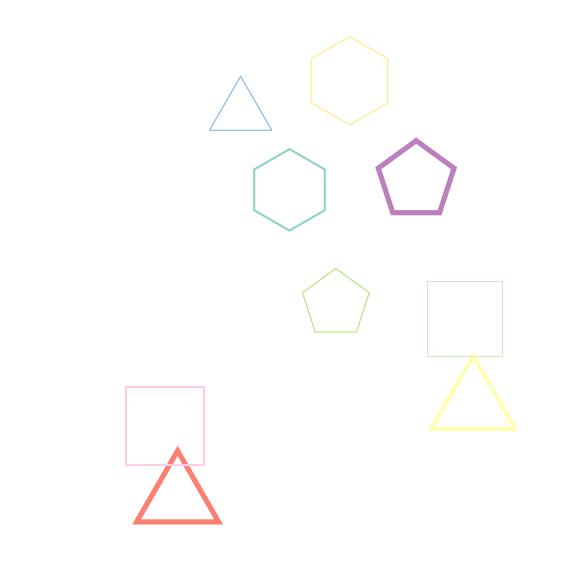[{"shape": "hexagon", "thickness": 1, "radius": 0.35, "center": [0.501, 0.67]}, {"shape": "triangle", "thickness": 2, "radius": 0.42, "center": [0.819, 0.298]}, {"shape": "triangle", "thickness": 2.5, "radius": 0.41, "center": [0.308, 0.136]}, {"shape": "triangle", "thickness": 0.5, "radius": 0.31, "center": [0.417, 0.805]}, {"shape": "pentagon", "thickness": 0.5, "radius": 0.3, "center": [0.582, 0.473]}, {"shape": "square", "thickness": 1, "radius": 0.34, "center": [0.285, 0.261]}, {"shape": "pentagon", "thickness": 2.5, "radius": 0.34, "center": [0.721, 0.687]}, {"shape": "square", "thickness": 0.5, "radius": 0.32, "center": [0.804, 0.447]}, {"shape": "hexagon", "thickness": 0.5, "radius": 0.38, "center": [0.605, 0.859]}]